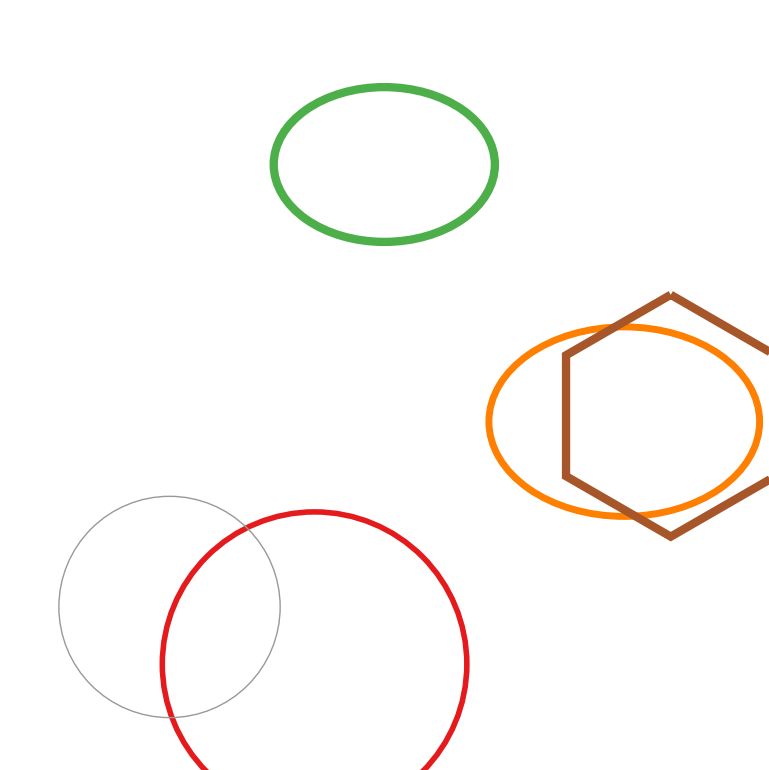[{"shape": "circle", "thickness": 2, "radius": 0.99, "center": [0.409, 0.137]}, {"shape": "oval", "thickness": 3, "radius": 0.72, "center": [0.499, 0.786]}, {"shape": "oval", "thickness": 2.5, "radius": 0.88, "center": [0.811, 0.452]}, {"shape": "hexagon", "thickness": 3, "radius": 0.79, "center": [0.871, 0.46]}, {"shape": "circle", "thickness": 0.5, "radius": 0.72, "center": [0.22, 0.212]}]